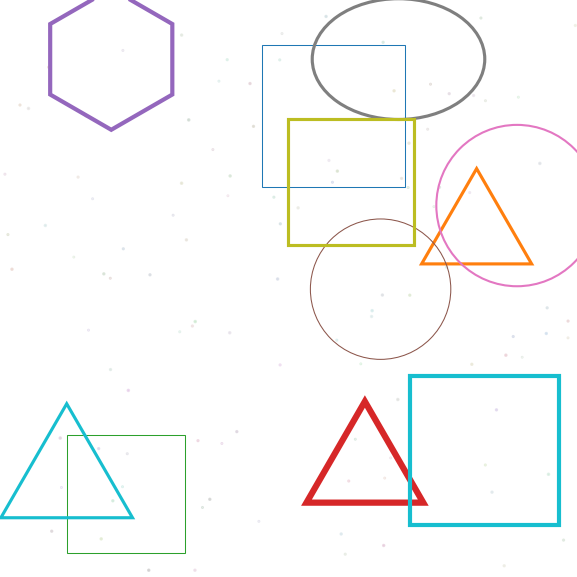[{"shape": "square", "thickness": 0.5, "radius": 0.62, "center": [0.577, 0.798]}, {"shape": "triangle", "thickness": 1.5, "radius": 0.55, "center": [0.825, 0.597]}, {"shape": "square", "thickness": 0.5, "radius": 0.51, "center": [0.218, 0.144]}, {"shape": "triangle", "thickness": 3, "radius": 0.58, "center": [0.632, 0.187]}, {"shape": "hexagon", "thickness": 2, "radius": 0.61, "center": [0.193, 0.897]}, {"shape": "circle", "thickness": 0.5, "radius": 0.61, "center": [0.659, 0.498]}, {"shape": "circle", "thickness": 1, "radius": 0.7, "center": [0.895, 0.643]}, {"shape": "oval", "thickness": 1.5, "radius": 0.75, "center": [0.69, 0.897]}, {"shape": "square", "thickness": 1.5, "radius": 0.54, "center": [0.608, 0.684]}, {"shape": "square", "thickness": 2, "radius": 0.65, "center": [0.84, 0.219]}, {"shape": "triangle", "thickness": 1.5, "radius": 0.66, "center": [0.116, 0.168]}]